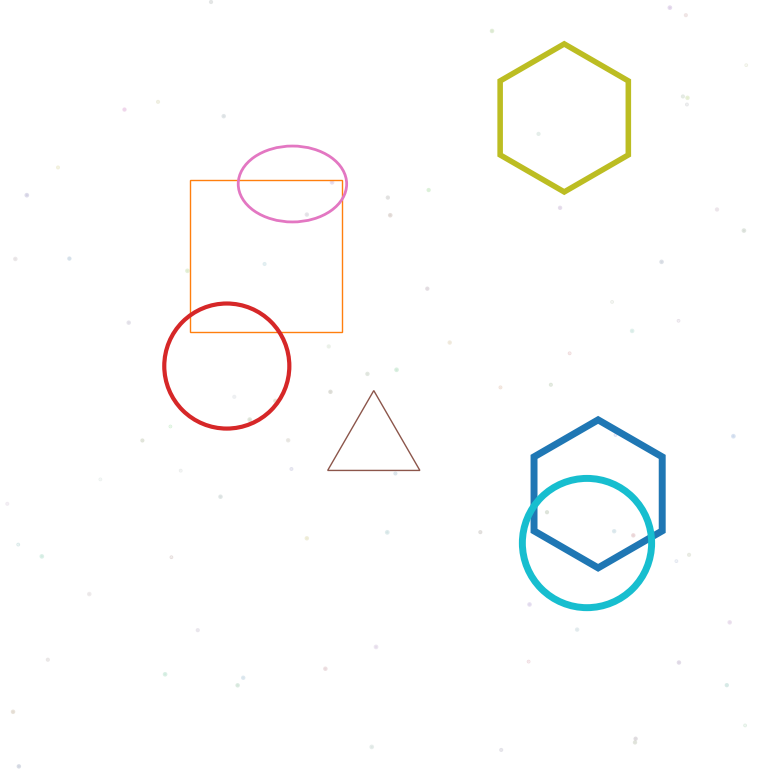[{"shape": "hexagon", "thickness": 2.5, "radius": 0.48, "center": [0.777, 0.359]}, {"shape": "square", "thickness": 0.5, "radius": 0.49, "center": [0.346, 0.668]}, {"shape": "circle", "thickness": 1.5, "radius": 0.41, "center": [0.295, 0.525]}, {"shape": "triangle", "thickness": 0.5, "radius": 0.35, "center": [0.485, 0.424]}, {"shape": "oval", "thickness": 1, "radius": 0.35, "center": [0.38, 0.761]}, {"shape": "hexagon", "thickness": 2, "radius": 0.48, "center": [0.733, 0.847]}, {"shape": "circle", "thickness": 2.5, "radius": 0.42, "center": [0.762, 0.295]}]